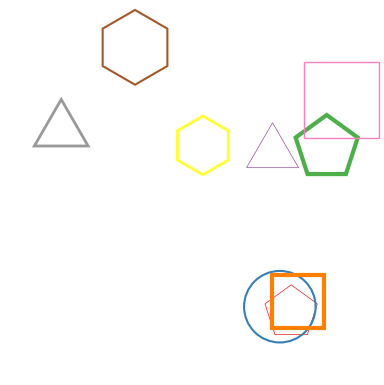[{"shape": "pentagon", "thickness": 0.5, "radius": 0.36, "center": [0.756, 0.189]}, {"shape": "circle", "thickness": 1.5, "radius": 0.46, "center": [0.727, 0.203]}, {"shape": "pentagon", "thickness": 3, "radius": 0.42, "center": [0.849, 0.617]}, {"shape": "triangle", "thickness": 0.5, "radius": 0.39, "center": [0.708, 0.603]}, {"shape": "square", "thickness": 3, "radius": 0.34, "center": [0.775, 0.217]}, {"shape": "hexagon", "thickness": 2, "radius": 0.38, "center": [0.527, 0.622]}, {"shape": "hexagon", "thickness": 1.5, "radius": 0.49, "center": [0.351, 0.877]}, {"shape": "square", "thickness": 1, "radius": 0.49, "center": [0.887, 0.741]}, {"shape": "triangle", "thickness": 2, "radius": 0.4, "center": [0.159, 0.661]}]